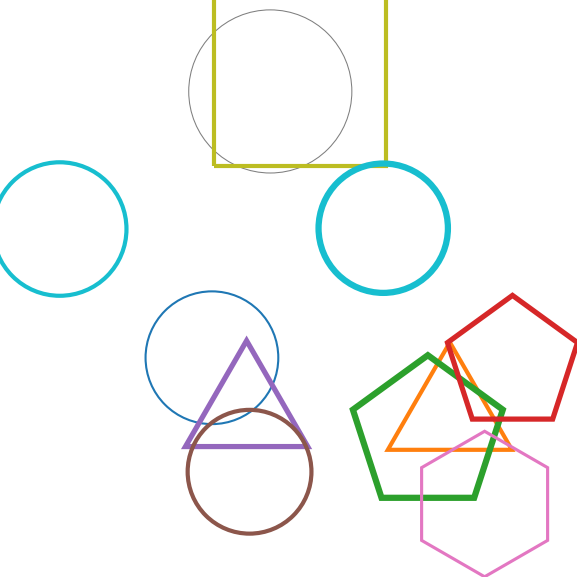[{"shape": "circle", "thickness": 1, "radius": 0.57, "center": [0.367, 0.38]}, {"shape": "triangle", "thickness": 2, "radius": 0.62, "center": [0.779, 0.282]}, {"shape": "pentagon", "thickness": 3, "radius": 0.68, "center": [0.741, 0.248]}, {"shape": "pentagon", "thickness": 2.5, "radius": 0.59, "center": [0.887, 0.369]}, {"shape": "triangle", "thickness": 2.5, "radius": 0.61, "center": [0.427, 0.287]}, {"shape": "circle", "thickness": 2, "radius": 0.54, "center": [0.432, 0.182]}, {"shape": "hexagon", "thickness": 1.5, "radius": 0.63, "center": [0.839, 0.126]}, {"shape": "circle", "thickness": 0.5, "radius": 0.71, "center": [0.468, 0.841]}, {"shape": "square", "thickness": 2, "radius": 0.74, "center": [0.519, 0.861]}, {"shape": "circle", "thickness": 3, "radius": 0.56, "center": [0.664, 0.604]}, {"shape": "circle", "thickness": 2, "radius": 0.58, "center": [0.103, 0.603]}]